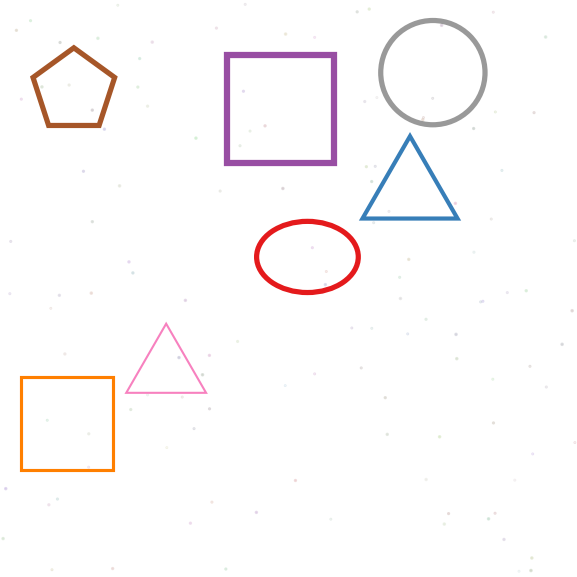[{"shape": "oval", "thickness": 2.5, "radius": 0.44, "center": [0.532, 0.554]}, {"shape": "triangle", "thickness": 2, "radius": 0.48, "center": [0.71, 0.668]}, {"shape": "square", "thickness": 3, "radius": 0.47, "center": [0.486, 0.81]}, {"shape": "square", "thickness": 1.5, "radius": 0.4, "center": [0.117, 0.266]}, {"shape": "pentagon", "thickness": 2.5, "radius": 0.37, "center": [0.128, 0.842]}, {"shape": "triangle", "thickness": 1, "radius": 0.4, "center": [0.288, 0.359]}, {"shape": "circle", "thickness": 2.5, "radius": 0.45, "center": [0.75, 0.873]}]